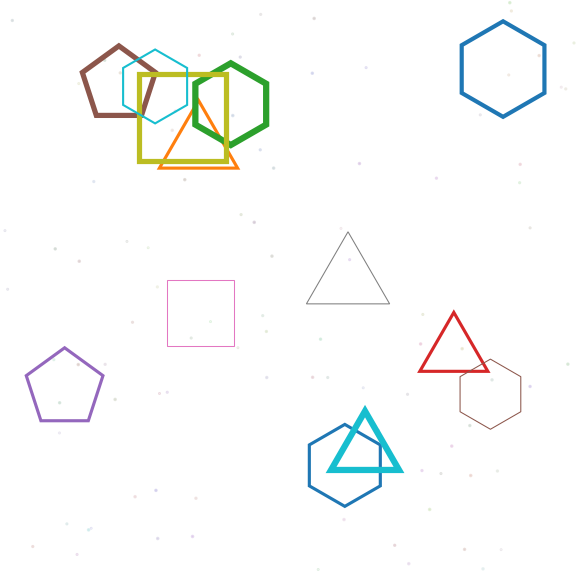[{"shape": "hexagon", "thickness": 2, "radius": 0.41, "center": [0.871, 0.88]}, {"shape": "hexagon", "thickness": 1.5, "radius": 0.35, "center": [0.597, 0.193]}, {"shape": "triangle", "thickness": 1.5, "radius": 0.39, "center": [0.344, 0.747]}, {"shape": "hexagon", "thickness": 3, "radius": 0.35, "center": [0.4, 0.819]}, {"shape": "triangle", "thickness": 1.5, "radius": 0.34, "center": [0.786, 0.39]}, {"shape": "pentagon", "thickness": 1.5, "radius": 0.35, "center": [0.112, 0.327]}, {"shape": "pentagon", "thickness": 2.5, "radius": 0.33, "center": [0.206, 0.853]}, {"shape": "hexagon", "thickness": 0.5, "radius": 0.3, "center": [0.849, 0.317]}, {"shape": "square", "thickness": 0.5, "radius": 0.29, "center": [0.346, 0.457]}, {"shape": "triangle", "thickness": 0.5, "radius": 0.42, "center": [0.603, 0.515]}, {"shape": "square", "thickness": 2.5, "radius": 0.38, "center": [0.317, 0.796]}, {"shape": "triangle", "thickness": 3, "radius": 0.34, "center": [0.632, 0.219]}, {"shape": "hexagon", "thickness": 1, "radius": 0.32, "center": [0.269, 0.849]}]